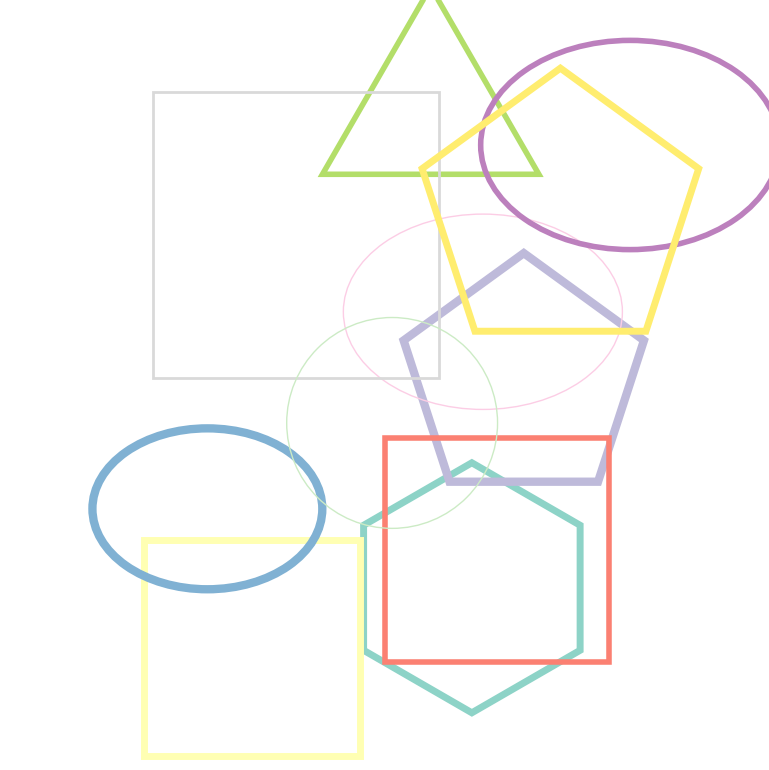[{"shape": "hexagon", "thickness": 2.5, "radius": 0.81, "center": [0.613, 0.237]}, {"shape": "square", "thickness": 2.5, "radius": 0.7, "center": [0.327, 0.158]}, {"shape": "pentagon", "thickness": 3, "radius": 0.82, "center": [0.68, 0.507]}, {"shape": "square", "thickness": 2, "radius": 0.73, "center": [0.645, 0.285]}, {"shape": "oval", "thickness": 3, "radius": 0.75, "center": [0.269, 0.339]}, {"shape": "triangle", "thickness": 2, "radius": 0.81, "center": [0.559, 0.855]}, {"shape": "oval", "thickness": 0.5, "radius": 0.91, "center": [0.627, 0.595]}, {"shape": "square", "thickness": 1, "radius": 0.93, "center": [0.384, 0.695]}, {"shape": "oval", "thickness": 2, "radius": 0.97, "center": [0.818, 0.812]}, {"shape": "circle", "thickness": 0.5, "radius": 0.68, "center": [0.509, 0.451]}, {"shape": "pentagon", "thickness": 2.5, "radius": 0.94, "center": [0.728, 0.723]}]